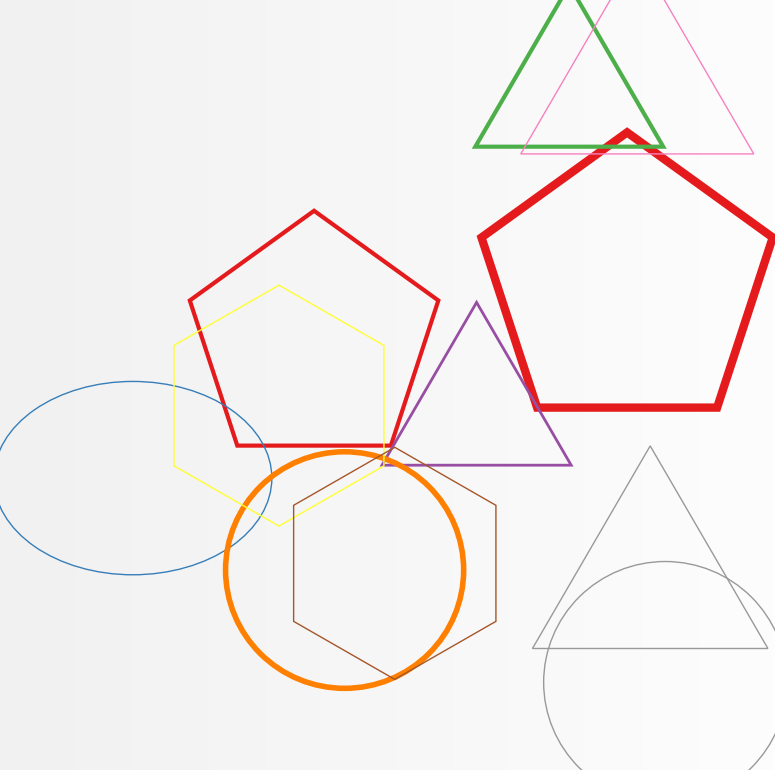[{"shape": "pentagon", "thickness": 1.5, "radius": 0.84, "center": [0.405, 0.558]}, {"shape": "pentagon", "thickness": 3, "radius": 0.99, "center": [0.809, 0.631]}, {"shape": "oval", "thickness": 0.5, "radius": 0.9, "center": [0.171, 0.379]}, {"shape": "triangle", "thickness": 1.5, "radius": 0.7, "center": [0.735, 0.879]}, {"shape": "triangle", "thickness": 1, "radius": 0.7, "center": [0.615, 0.466]}, {"shape": "circle", "thickness": 2, "radius": 0.77, "center": [0.445, 0.26]}, {"shape": "hexagon", "thickness": 0.5, "radius": 0.78, "center": [0.36, 0.473]}, {"shape": "hexagon", "thickness": 0.5, "radius": 0.75, "center": [0.509, 0.268]}, {"shape": "triangle", "thickness": 0.5, "radius": 0.87, "center": [0.822, 0.887]}, {"shape": "triangle", "thickness": 0.5, "radius": 0.88, "center": [0.839, 0.246]}, {"shape": "circle", "thickness": 0.5, "radius": 0.78, "center": [0.858, 0.114]}]